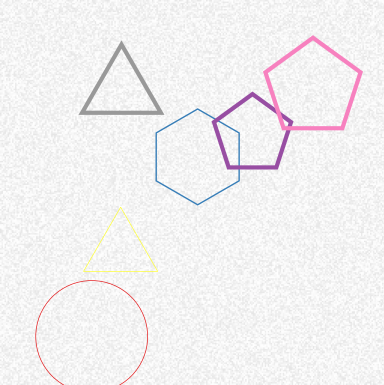[{"shape": "circle", "thickness": 0.5, "radius": 0.73, "center": [0.238, 0.126]}, {"shape": "hexagon", "thickness": 1, "radius": 0.62, "center": [0.513, 0.593]}, {"shape": "pentagon", "thickness": 3, "radius": 0.53, "center": [0.656, 0.65]}, {"shape": "triangle", "thickness": 0.5, "radius": 0.56, "center": [0.313, 0.351]}, {"shape": "pentagon", "thickness": 3, "radius": 0.65, "center": [0.813, 0.772]}, {"shape": "triangle", "thickness": 3, "radius": 0.59, "center": [0.316, 0.766]}]